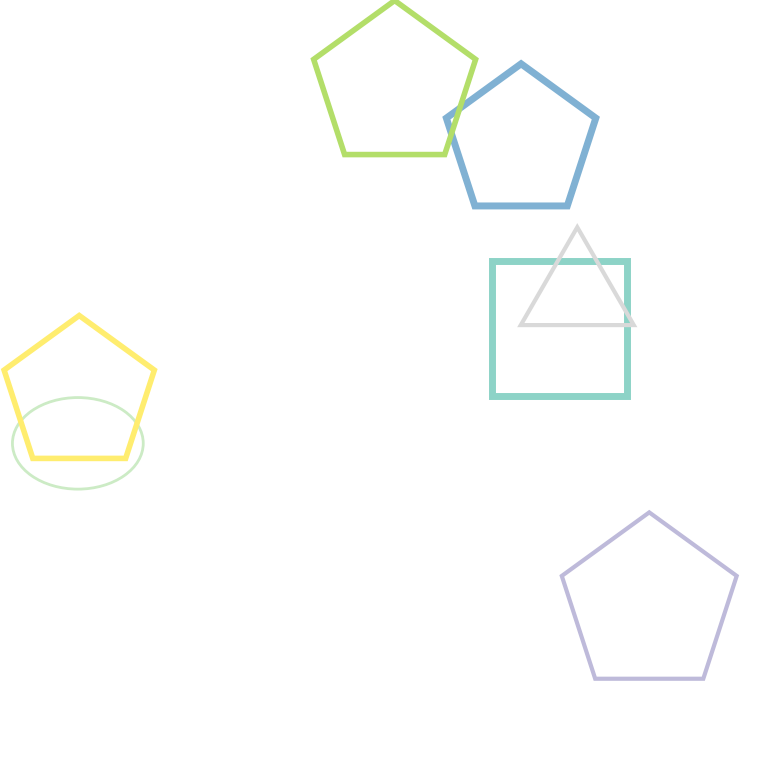[{"shape": "square", "thickness": 2.5, "radius": 0.44, "center": [0.727, 0.573]}, {"shape": "pentagon", "thickness": 1.5, "radius": 0.6, "center": [0.843, 0.215]}, {"shape": "pentagon", "thickness": 2.5, "radius": 0.51, "center": [0.677, 0.815]}, {"shape": "pentagon", "thickness": 2, "radius": 0.55, "center": [0.513, 0.889]}, {"shape": "triangle", "thickness": 1.5, "radius": 0.42, "center": [0.75, 0.62]}, {"shape": "oval", "thickness": 1, "radius": 0.42, "center": [0.101, 0.424]}, {"shape": "pentagon", "thickness": 2, "radius": 0.51, "center": [0.103, 0.488]}]